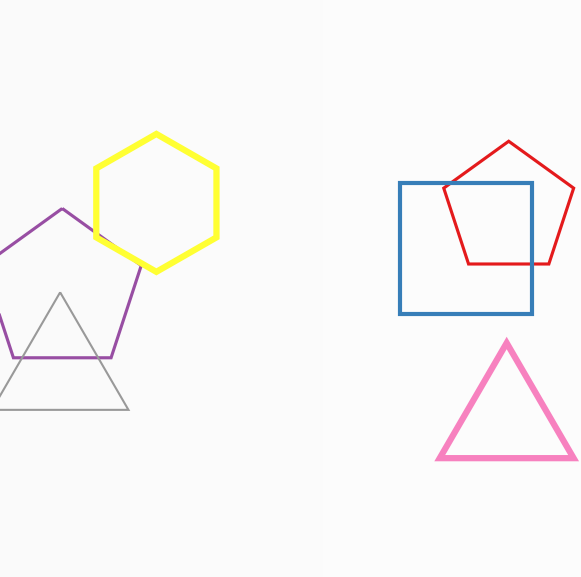[{"shape": "pentagon", "thickness": 1.5, "radius": 0.59, "center": [0.875, 0.637]}, {"shape": "square", "thickness": 2, "radius": 0.56, "center": [0.802, 0.569]}, {"shape": "pentagon", "thickness": 1.5, "radius": 0.71, "center": [0.107, 0.495]}, {"shape": "hexagon", "thickness": 3, "radius": 0.6, "center": [0.269, 0.648]}, {"shape": "triangle", "thickness": 3, "radius": 0.66, "center": [0.872, 0.272]}, {"shape": "triangle", "thickness": 1, "radius": 0.68, "center": [0.103, 0.357]}]